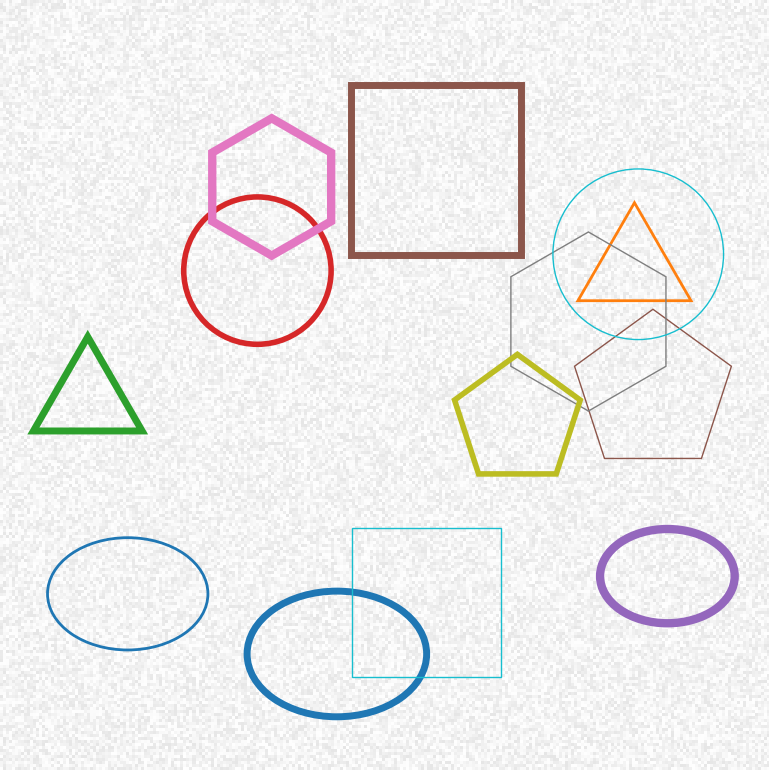[{"shape": "oval", "thickness": 1, "radius": 0.52, "center": [0.166, 0.229]}, {"shape": "oval", "thickness": 2.5, "radius": 0.58, "center": [0.437, 0.151]}, {"shape": "triangle", "thickness": 1, "radius": 0.42, "center": [0.824, 0.652]}, {"shape": "triangle", "thickness": 2.5, "radius": 0.41, "center": [0.114, 0.481]}, {"shape": "circle", "thickness": 2, "radius": 0.48, "center": [0.334, 0.649]}, {"shape": "oval", "thickness": 3, "radius": 0.44, "center": [0.867, 0.252]}, {"shape": "square", "thickness": 2.5, "radius": 0.55, "center": [0.566, 0.78]}, {"shape": "pentagon", "thickness": 0.5, "radius": 0.54, "center": [0.848, 0.491]}, {"shape": "hexagon", "thickness": 3, "radius": 0.45, "center": [0.353, 0.757]}, {"shape": "hexagon", "thickness": 0.5, "radius": 0.58, "center": [0.764, 0.582]}, {"shape": "pentagon", "thickness": 2, "radius": 0.43, "center": [0.672, 0.454]}, {"shape": "square", "thickness": 0.5, "radius": 0.49, "center": [0.554, 0.218]}, {"shape": "circle", "thickness": 0.5, "radius": 0.55, "center": [0.829, 0.67]}]